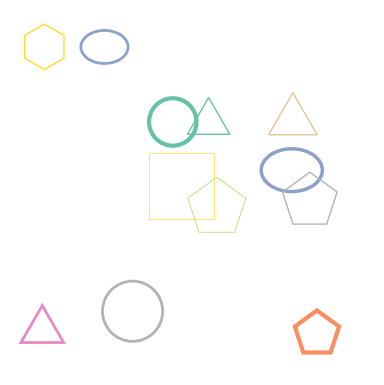[{"shape": "circle", "thickness": 3, "radius": 0.31, "center": [0.449, 0.683]}, {"shape": "triangle", "thickness": 1, "radius": 0.32, "center": [0.542, 0.683]}, {"shape": "pentagon", "thickness": 3, "radius": 0.3, "center": [0.823, 0.133]}, {"shape": "oval", "thickness": 2.5, "radius": 0.4, "center": [0.758, 0.558]}, {"shape": "oval", "thickness": 2, "radius": 0.31, "center": [0.271, 0.878]}, {"shape": "triangle", "thickness": 2, "radius": 0.32, "center": [0.11, 0.142]}, {"shape": "pentagon", "thickness": 0.5, "radius": 0.4, "center": [0.563, 0.461]}, {"shape": "hexagon", "thickness": 1, "radius": 0.3, "center": [0.115, 0.878]}, {"shape": "square", "thickness": 0.5, "radius": 0.42, "center": [0.471, 0.517]}, {"shape": "triangle", "thickness": 1, "radius": 0.36, "center": [0.761, 0.686]}, {"shape": "circle", "thickness": 2, "radius": 0.39, "center": [0.344, 0.192]}, {"shape": "pentagon", "thickness": 1, "radius": 0.37, "center": [0.805, 0.478]}]